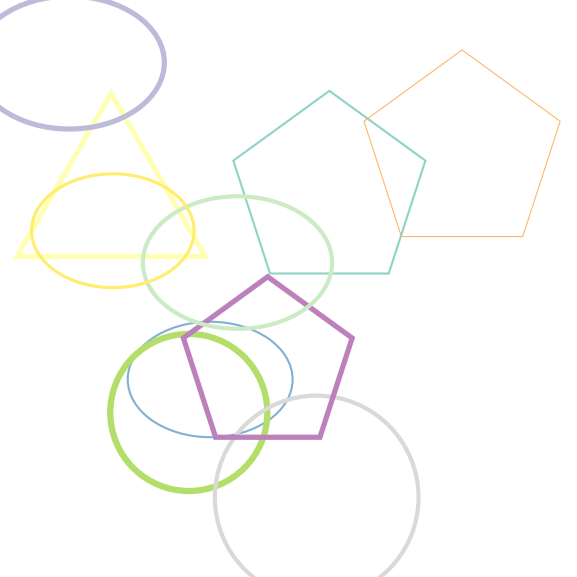[{"shape": "pentagon", "thickness": 1, "radius": 0.87, "center": [0.57, 0.667]}, {"shape": "triangle", "thickness": 2.5, "radius": 0.94, "center": [0.192, 0.649]}, {"shape": "oval", "thickness": 2.5, "radius": 0.82, "center": [0.12, 0.891]}, {"shape": "oval", "thickness": 1, "radius": 0.71, "center": [0.364, 0.342]}, {"shape": "pentagon", "thickness": 0.5, "radius": 0.89, "center": [0.8, 0.734]}, {"shape": "circle", "thickness": 3, "radius": 0.68, "center": [0.327, 0.285]}, {"shape": "circle", "thickness": 2, "radius": 0.88, "center": [0.548, 0.138]}, {"shape": "pentagon", "thickness": 2.5, "radius": 0.77, "center": [0.464, 0.366]}, {"shape": "oval", "thickness": 2, "radius": 0.82, "center": [0.411, 0.544]}, {"shape": "oval", "thickness": 1.5, "radius": 0.7, "center": [0.195, 0.6]}]